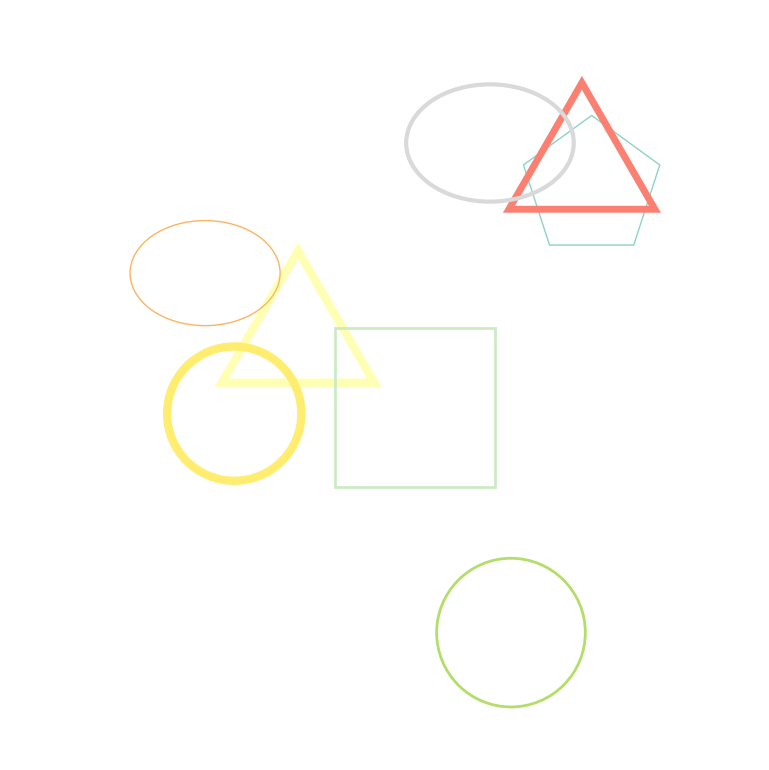[{"shape": "pentagon", "thickness": 0.5, "radius": 0.47, "center": [0.768, 0.757]}, {"shape": "triangle", "thickness": 3, "radius": 0.57, "center": [0.387, 0.56]}, {"shape": "triangle", "thickness": 2.5, "radius": 0.55, "center": [0.756, 0.783]}, {"shape": "oval", "thickness": 0.5, "radius": 0.49, "center": [0.266, 0.645]}, {"shape": "circle", "thickness": 1, "radius": 0.48, "center": [0.664, 0.178]}, {"shape": "oval", "thickness": 1.5, "radius": 0.54, "center": [0.636, 0.814]}, {"shape": "square", "thickness": 1, "radius": 0.52, "center": [0.539, 0.471]}, {"shape": "circle", "thickness": 3, "radius": 0.44, "center": [0.304, 0.463]}]